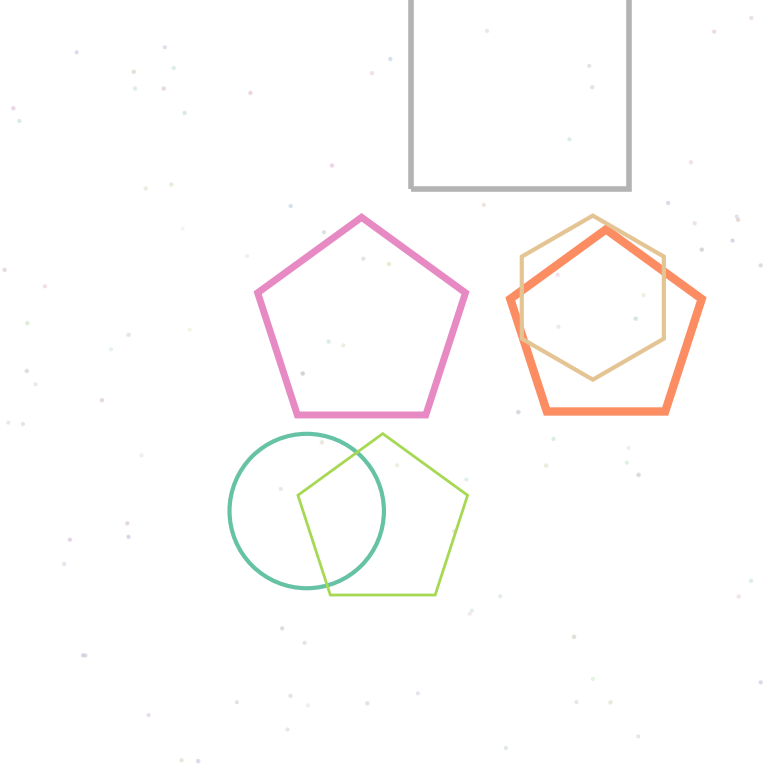[{"shape": "circle", "thickness": 1.5, "radius": 0.5, "center": [0.398, 0.336]}, {"shape": "pentagon", "thickness": 3, "radius": 0.65, "center": [0.787, 0.571]}, {"shape": "pentagon", "thickness": 2.5, "radius": 0.71, "center": [0.47, 0.576]}, {"shape": "pentagon", "thickness": 1, "radius": 0.58, "center": [0.497, 0.321]}, {"shape": "hexagon", "thickness": 1.5, "radius": 0.53, "center": [0.77, 0.613]}, {"shape": "square", "thickness": 2, "radius": 0.71, "center": [0.675, 0.896]}]